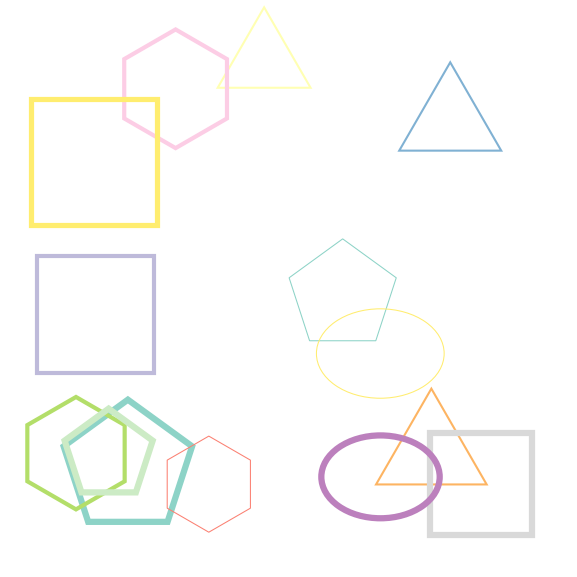[{"shape": "pentagon", "thickness": 0.5, "radius": 0.49, "center": [0.593, 0.488]}, {"shape": "pentagon", "thickness": 3, "radius": 0.58, "center": [0.221, 0.19]}, {"shape": "triangle", "thickness": 1, "radius": 0.46, "center": [0.457, 0.894]}, {"shape": "square", "thickness": 2, "radius": 0.5, "center": [0.165, 0.454]}, {"shape": "hexagon", "thickness": 0.5, "radius": 0.42, "center": [0.362, 0.161]}, {"shape": "triangle", "thickness": 1, "radius": 0.51, "center": [0.78, 0.789]}, {"shape": "triangle", "thickness": 1, "radius": 0.55, "center": [0.747, 0.216]}, {"shape": "hexagon", "thickness": 2, "radius": 0.49, "center": [0.132, 0.214]}, {"shape": "hexagon", "thickness": 2, "radius": 0.51, "center": [0.304, 0.845]}, {"shape": "square", "thickness": 3, "radius": 0.44, "center": [0.832, 0.161]}, {"shape": "oval", "thickness": 3, "radius": 0.51, "center": [0.659, 0.173]}, {"shape": "pentagon", "thickness": 3, "radius": 0.4, "center": [0.188, 0.211]}, {"shape": "oval", "thickness": 0.5, "radius": 0.55, "center": [0.659, 0.387]}, {"shape": "square", "thickness": 2.5, "radius": 0.54, "center": [0.163, 0.719]}]